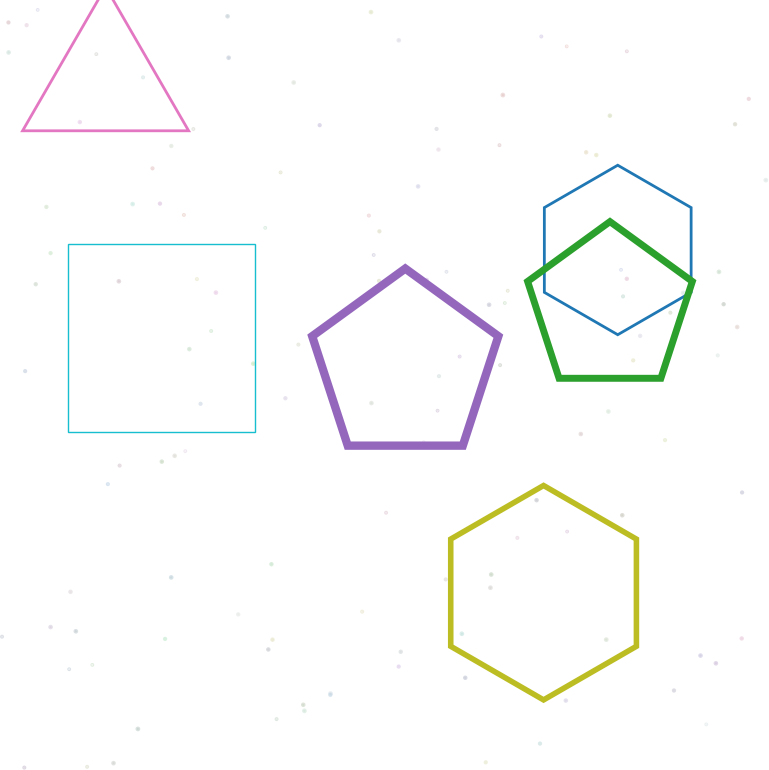[{"shape": "hexagon", "thickness": 1, "radius": 0.55, "center": [0.802, 0.675]}, {"shape": "pentagon", "thickness": 2.5, "radius": 0.56, "center": [0.792, 0.6]}, {"shape": "pentagon", "thickness": 3, "radius": 0.64, "center": [0.526, 0.524]}, {"shape": "triangle", "thickness": 1, "radius": 0.62, "center": [0.137, 0.892]}, {"shape": "hexagon", "thickness": 2, "radius": 0.7, "center": [0.706, 0.23]}, {"shape": "square", "thickness": 0.5, "radius": 0.61, "center": [0.209, 0.561]}]